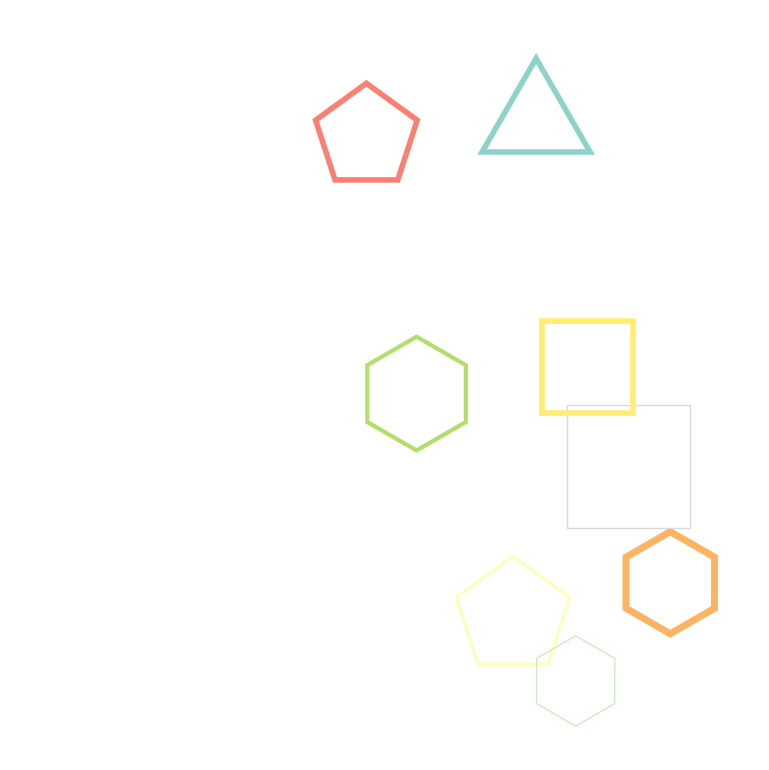[{"shape": "triangle", "thickness": 2, "radius": 0.41, "center": [0.696, 0.843]}, {"shape": "pentagon", "thickness": 1, "radius": 0.39, "center": [0.666, 0.2]}, {"shape": "pentagon", "thickness": 2, "radius": 0.35, "center": [0.476, 0.822]}, {"shape": "hexagon", "thickness": 2.5, "radius": 0.33, "center": [0.87, 0.243]}, {"shape": "hexagon", "thickness": 1.5, "radius": 0.37, "center": [0.541, 0.489]}, {"shape": "square", "thickness": 0.5, "radius": 0.4, "center": [0.817, 0.394]}, {"shape": "hexagon", "thickness": 0.5, "radius": 0.29, "center": [0.748, 0.116]}, {"shape": "square", "thickness": 2, "radius": 0.3, "center": [0.763, 0.524]}]